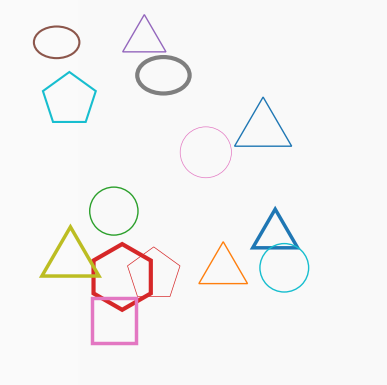[{"shape": "triangle", "thickness": 2.5, "radius": 0.33, "center": [0.71, 0.39]}, {"shape": "triangle", "thickness": 1, "radius": 0.43, "center": [0.679, 0.663]}, {"shape": "triangle", "thickness": 1, "radius": 0.36, "center": [0.576, 0.3]}, {"shape": "circle", "thickness": 1, "radius": 0.31, "center": [0.294, 0.452]}, {"shape": "pentagon", "thickness": 0.5, "radius": 0.36, "center": [0.397, 0.287]}, {"shape": "hexagon", "thickness": 3, "radius": 0.43, "center": [0.315, 0.281]}, {"shape": "triangle", "thickness": 1, "radius": 0.32, "center": [0.372, 0.898]}, {"shape": "oval", "thickness": 1.5, "radius": 0.29, "center": [0.146, 0.89]}, {"shape": "circle", "thickness": 0.5, "radius": 0.33, "center": [0.531, 0.604]}, {"shape": "square", "thickness": 2.5, "radius": 0.29, "center": [0.294, 0.168]}, {"shape": "oval", "thickness": 3, "radius": 0.34, "center": [0.422, 0.805]}, {"shape": "triangle", "thickness": 2.5, "radius": 0.43, "center": [0.182, 0.326]}, {"shape": "circle", "thickness": 1, "radius": 0.31, "center": [0.734, 0.304]}, {"shape": "pentagon", "thickness": 1.5, "radius": 0.36, "center": [0.179, 0.741]}]